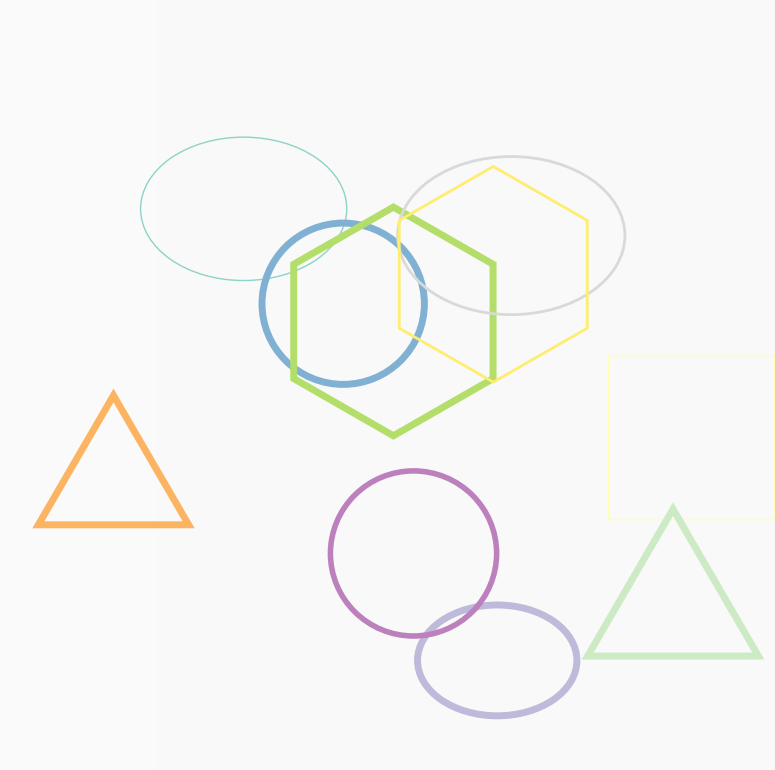[{"shape": "oval", "thickness": 0.5, "radius": 0.67, "center": [0.314, 0.729]}, {"shape": "square", "thickness": 0.5, "radius": 0.53, "center": [0.891, 0.432]}, {"shape": "oval", "thickness": 2.5, "radius": 0.51, "center": [0.642, 0.142]}, {"shape": "circle", "thickness": 2.5, "radius": 0.52, "center": [0.443, 0.606]}, {"shape": "triangle", "thickness": 2.5, "radius": 0.56, "center": [0.146, 0.374]}, {"shape": "hexagon", "thickness": 2.5, "radius": 0.74, "center": [0.508, 0.583]}, {"shape": "oval", "thickness": 1, "radius": 0.73, "center": [0.66, 0.694]}, {"shape": "circle", "thickness": 2, "radius": 0.54, "center": [0.534, 0.281]}, {"shape": "triangle", "thickness": 2.5, "radius": 0.64, "center": [0.868, 0.212]}, {"shape": "hexagon", "thickness": 1, "radius": 0.7, "center": [0.636, 0.644]}]